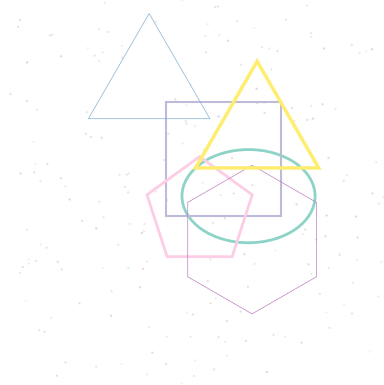[{"shape": "oval", "thickness": 2, "radius": 0.86, "center": [0.646, 0.49]}, {"shape": "square", "thickness": 1.5, "radius": 0.74, "center": [0.581, 0.587]}, {"shape": "triangle", "thickness": 0.5, "radius": 0.91, "center": [0.387, 0.783]}, {"shape": "pentagon", "thickness": 2, "radius": 0.72, "center": [0.518, 0.45]}, {"shape": "hexagon", "thickness": 0.5, "radius": 0.97, "center": [0.655, 0.378]}, {"shape": "triangle", "thickness": 2.5, "radius": 0.92, "center": [0.668, 0.656]}]